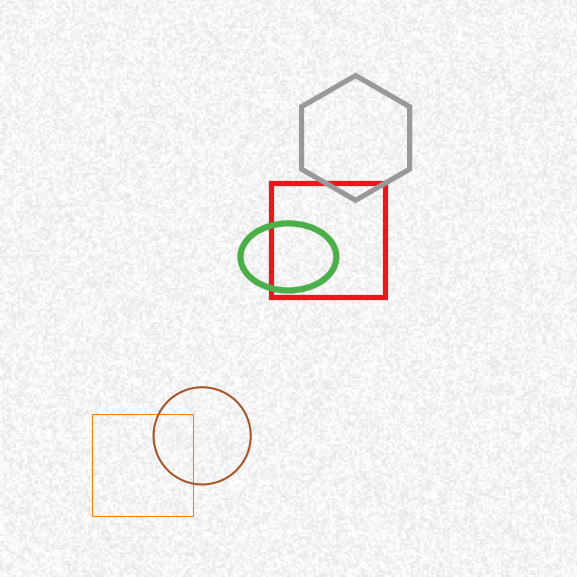[{"shape": "square", "thickness": 2.5, "radius": 0.5, "center": [0.568, 0.584]}, {"shape": "oval", "thickness": 3, "radius": 0.42, "center": [0.499, 0.554]}, {"shape": "square", "thickness": 0.5, "radius": 0.44, "center": [0.246, 0.194]}, {"shape": "circle", "thickness": 1, "radius": 0.42, "center": [0.35, 0.244]}, {"shape": "hexagon", "thickness": 2.5, "radius": 0.54, "center": [0.616, 0.76]}]